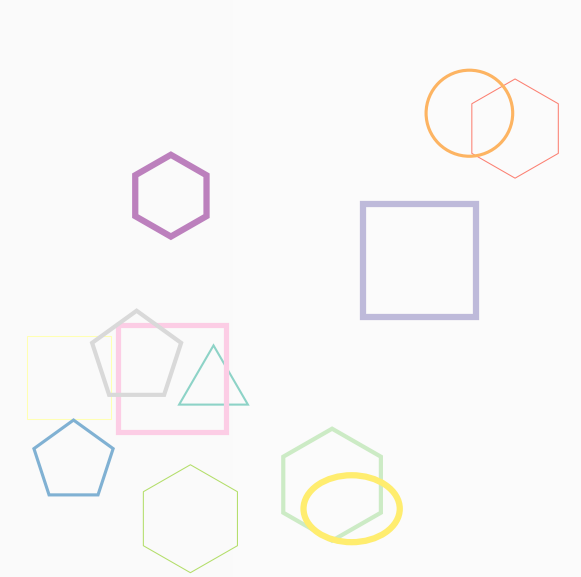[{"shape": "triangle", "thickness": 1, "radius": 0.34, "center": [0.367, 0.333]}, {"shape": "square", "thickness": 0.5, "radius": 0.36, "center": [0.119, 0.345]}, {"shape": "square", "thickness": 3, "radius": 0.49, "center": [0.722, 0.548]}, {"shape": "hexagon", "thickness": 0.5, "radius": 0.43, "center": [0.886, 0.777]}, {"shape": "pentagon", "thickness": 1.5, "radius": 0.36, "center": [0.127, 0.2]}, {"shape": "circle", "thickness": 1.5, "radius": 0.37, "center": [0.808, 0.803]}, {"shape": "hexagon", "thickness": 0.5, "radius": 0.47, "center": [0.328, 0.101]}, {"shape": "square", "thickness": 2.5, "radius": 0.46, "center": [0.296, 0.344]}, {"shape": "pentagon", "thickness": 2, "radius": 0.4, "center": [0.235, 0.381]}, {"shape": "hexagon", "thickness": 3, "radius": 0.35, "center": [0.294, 0.66]}, {"shape": "hexagon", "thickness": 2, "radius": 0.48, "center": [0.571, 0.16]}, {"shape": "oval", "thickness": 3, "radius": 0.41, "center": [0.605, 0.118]}]